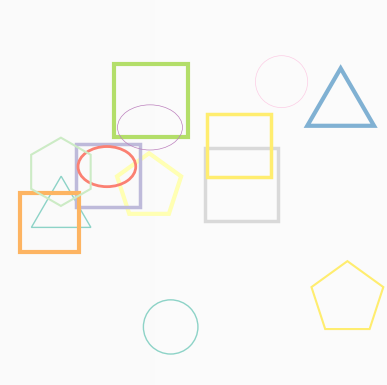[{"shape": "circle", "thickness": 1, "radius": 0.35, "center": [0.44, 0.151]}, {"shape": "triangle", "thickness": 1, "radius": 0.44, "center": [0.158, 0.454]}, {"shape": "pentagon", "thickness": 3, "radius": 0.44, "center": [0.385, 0.515]}, {"shape": "square", "thickness": 2.5, "radius": 0.41, "center": [0.279, 0.545]}, {"shape": "oval", "thickness": 2, "radius": 0.37, "center": [0.276, 0.567]}, {"shape": "triangle", "thickness": 3, "radius": 0.5, "center": [0.879, 0.723]}, {"shape": "square", "thickness": 3, "radius": 0.38, "center": [0.127, 0.423]}, {"shape": "square", "thickness": 3, "radius": 0.48, "center": [0.389, 0.74]}, {"shape": "circle", "thickness": 0.5, "radius": 0.34, "center": [0.727, 0.788]}, {"shape": "square", "thickness": 2.5, "radius": 0.47, "center": [0.623, 0.52]}, {"shape": "oval", "thickness": 0.5, "radius": 0.42, "center": [0.387, 0.669]}, {"shape": "hexagon", "thickness": 1.5, "radius": 0.44, "center": [0.157, 0.554]}, {"shape": "pentagon", "thickness": 1.5, "radius": 0.49, "center": [0.897, 0.224]}, {"shape": "square", "thickness": 2.5, "radius": 0.41, "center": [0.616, 0.622]}]